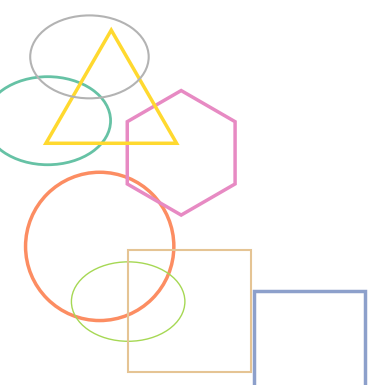[{"shape": "oval", "thickness": 2, "radius": 0.82, "center": [0.124, 0.686]}, {"shape": "circle", "thickness": 2.5, "radius": 0.96, "center": [0.259, 0.36]}, {"shape": "square", "thickness": 2.5, "radius": 0.72, "center": [0.804, 0.101]}, {"shape": "hexagon", "thickness": 2.5, "radius": 0.81, "center": [0.471, 0.603]}, {"shape": "oval", "thickness": 1, "radius": 0.74, "center": [0.333, 0.217]}, {"shape": "triangle", "thickness": 2.5, "radius": 0.98, "center": [0.289, 0.726]}, {"shape": "square", "thickness": 1.5, "radius": 0.8, "center": [0.492, 0.193]}, {"shape": "oval", "thickness": 1.5, "radius": 0.77, "center": [0.232, 0.852]}]